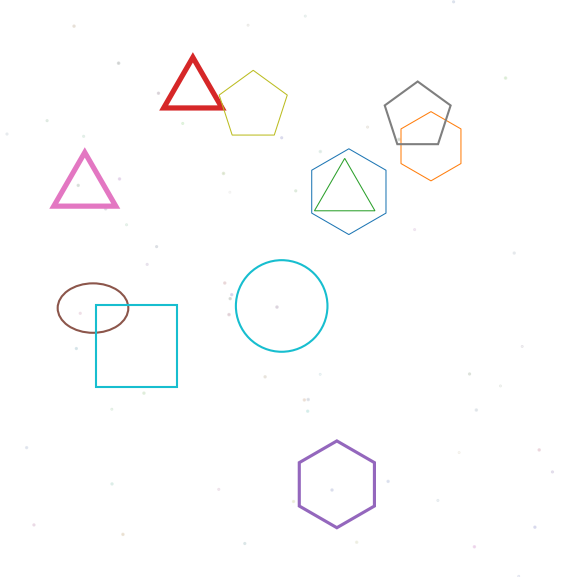[{"shape": "hexagon", "thickness": 0.5, "radius": 0.37, "center": [0.604, 0.667]}, {"shape": "hexagon", "thickness": 0.5, "radius": 0.3, "center": [0.746, 0.746]}, {"shape": "triangle", "thickness": 0.5, "radius": 0.3, "center": [0.597, 0.664]}, {"shape": "triangle", "thickness": 2.5, "radius": 0.29, "center": [0.334, 0.841]}, {"shape": "hexagon", "thickness": 1.5, "radius": 0.38, "center": [0.583, 0.16]}, {"shape": "oval", "thickness": 1, "radius": 0.31, "center": [0.161, 0.466]}, {"shape": "triangle", "thickness": 2.5, "radius": 0.31, "center": [0.147, 0.673]}, {"shape": "pentagon", "thickness": 1, "radius": 0.3, "center": [0.723, 0.798]}, {"shape": "pentagon", "thickness": 0.5, "radius": 0.31, "center": [0.438, 0.815]}, {"shape": "square", "thickness": 1, "radius": 0.35, "center": [0.236, 0.4]}, {"shape": "circle", "thickness": 1, "radius": 0.4, "center": [0.488, 0.469]}]